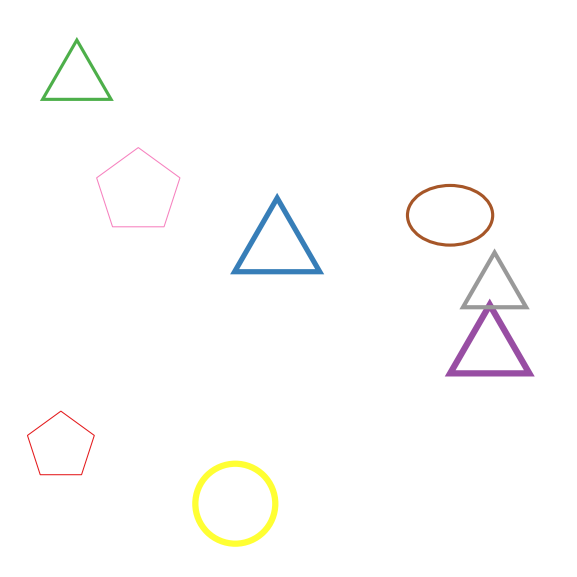[{"shape": "pentagon", "thickness": 0.5, "radius": 0.3, "center": [0.105, 0.226]}, {"shape": "triangle", "thickness": 2.5, "radius": 0.43, "center": [0.48, 0.571]}, {"shape": "triangle", "thickness": 1.5, "radius": 0.34, "center": [0.133, 0.861]}, {"shape": "triangle", "thickness": 3, "radius": 0.4, "center": [0.848, 0.392]}, {"shape": "circle", "thickness": 3, "radius": 0.35, "center": [0.407, 0.127]}, {"shape": "oval", "thickness": 1.5, "radius": 0.37, "center": [0.779, 0.626]}, {"shape": "pentagon", "thickness": 0.5, "radius": 0.38, "center": [0.239, 0.668]}, {"shape": "triangle", "thickness": 2, "radius": 0.32, "center": [0.856, 0.499]}]